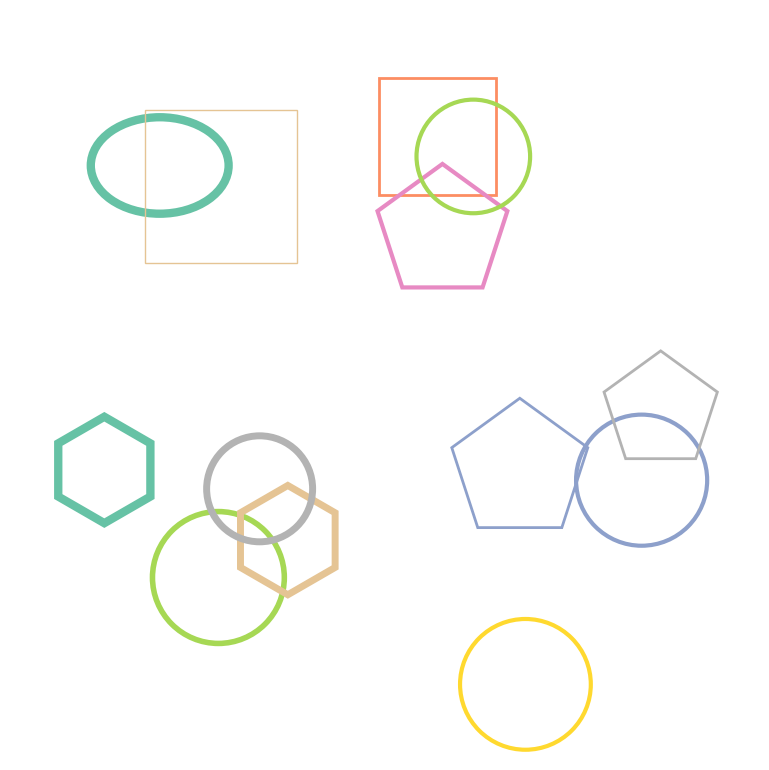[{"shape": "hexagon", "thickness": 3, "radius": 0.35, "center": [0.135, 0.39]}, {"shape": "oval", "thickness": 3, "radius": 0.45, "center": [0.207, 0.785]}, {"shape": "square", "thickness": 1, "radius": 0.38, "center": [0.568, 0.822]}, {"shape": "pentagon", "thickness": 1, "radius": 0.46, "center": [0.675, 0.39]}, {"shape": "circle", "thickness": 1.5, "radius": 0.43, "center": [0.833, 0.376]}, {"shape": "pentagon", "thickness": 1.5, "radius": 0.44, "center": [0.575, 0.698]}, {"shape": "circle", "thickness": 2, "radius": 0.43, "center": [0.284, 0.25]}, {"shape": "circle", "thickness": 1.5, "radius": 0.37, "center": [0.615, 0.797]}, {"shape": "circle", "thickness": 1.5, "radius": 0.42, "center": [0.682, 0.111]}, {"shape": "hexagon", "thickness": 2.5, "radius": 0.35, "center": [0.374, 0.299]}, {"shape": "square", "thickness": 0.5, "radius": 0.5, "center": [0.287, 0.758]}, {"shape": "pentagon", "thickness": 1, "radius": 0.39, "center": [0.858, 0.467]}, {"shape": "circle", "thickness": 2.5, "radius": 0.34, "center": [0.337, 0.365]}]